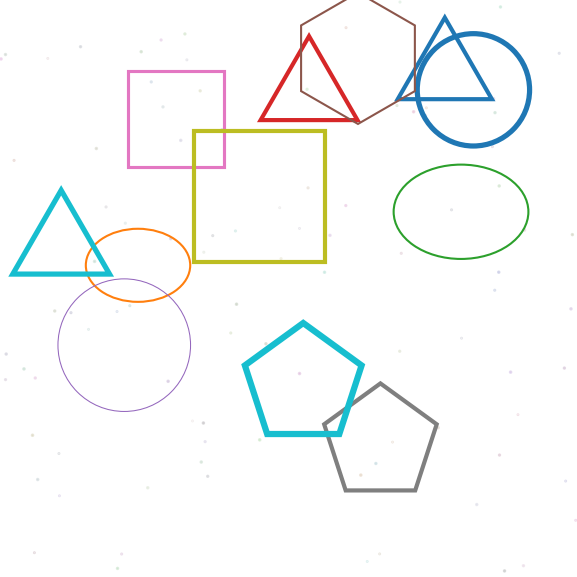[{"shape": "triangle", "thickness": 2, "radius": 0.47, "center": [0.77, 0.874]}, {"shape": "circle", "thickness": 2.5, "radius": 0.49, "center": [0.82, 0.844]}, {"shape": "oval", "thickness": 1, "radius": 0.45, "center": [0.239, 0.54]}, {"shape": "oval", "thickness": 1, "radius": 0.58, "center": [0.798, 0.632]}, {"shape": "triangle", "thickness": 2, "radius": 0.48, "center": [0.535, 0.84]}, {"shape": "circle", "thickness": 0.5, "radius": 0.57, "center": [0.215, 0.401]}, {"shape": "hexagon", "thickness": 1, "radius": 0.57, "center": [0.62, 0.898]}, {"shape": "square", "thickness": 1.5, "radius": 0.41, "center": [0.304, 0.793]}, {"shape": "pentagon", "thickness": 2, "radius": 0.51, "center": [0.659, 0.233]}, {"shape": "square", "thickness": 2, "radius": 0.57, "center": [0.449, 0.659]}, {"shape": "triangle", "thickness": 2.5, "radius": 0.48, "center": [0.106, 0.573]}, {"shape": "pentagon", "thickness": 3, "radius": 0.53, "center": [0.525, 0.334]}]